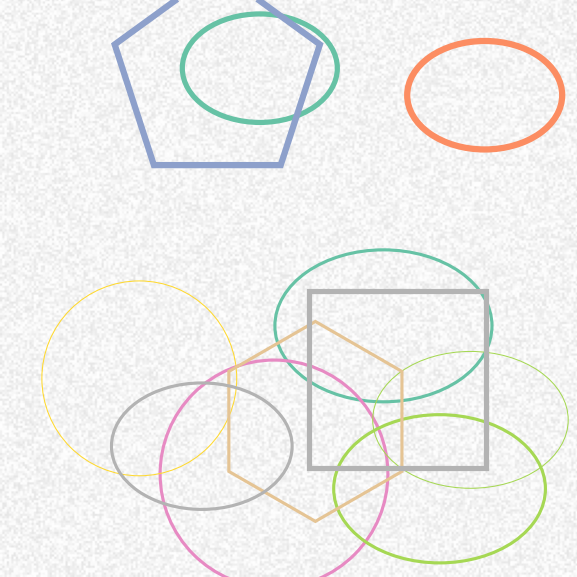[{"shape": "oval", "thickness": 1.5, "radius": 0.94, "center": [0.664, 0.435]}, {"shape": "oval", "thickness": 2.5, "radius": 0.67, "center": [0.45, 0.881]}, {"shape": "oval", "thickness": 3, "radius": 0.67, "center": [0.839, 0.834]}, {"shape": "pentagon", "thickness": 3, "radius": 0.93, "center": [0.376, 0.864]}, {"shape": "circle", "thickness": 1.5, "radius": 0.99, "center": [0.474, 0.178]}, {"shape": "oval", "thickness": 0.5, "radius": 0.85, "center": [0.815, 0.272]}, {"shape": "oval", "thickness": 1.5, "radius": 0.92, "center": [0.761, 0.153]}, {"shape": "circle", "thickness": 0.5, "radius": 0.84, "center": [0.241, 0.344]}, {"shape": "hexagon", "thickness": 1.5, "radius": 0.87, "center": [0.546, 0.269]}, {"shape": "oval", "thickness": 1.5, "radius": 0.78, "center": [0.349, 0.227]}, {"shape": "square", "thickness": 2.5, "radius": 0.77, "center": [0.689, 0.342]}]